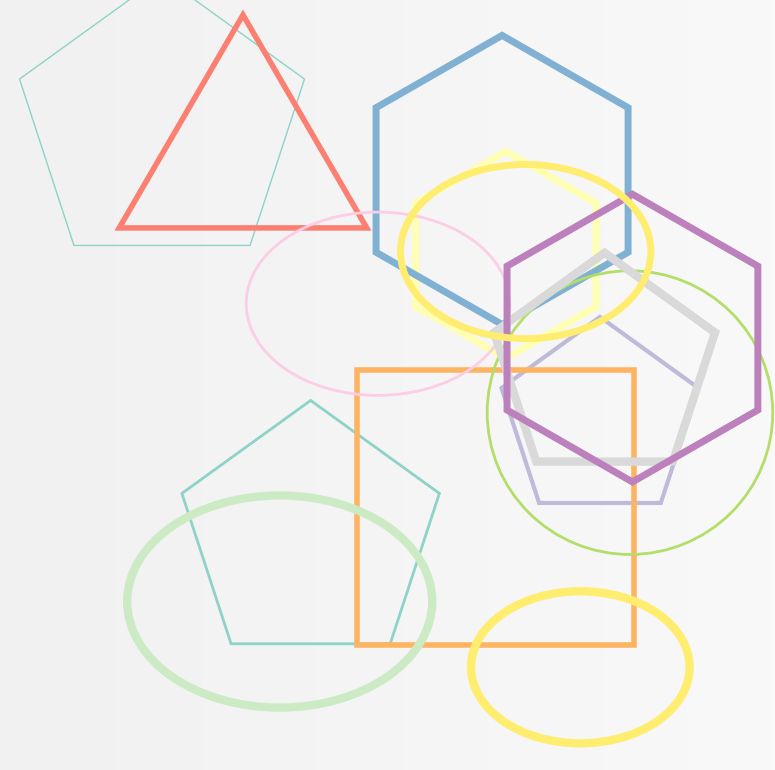[{"shape": "pentagon", "thickness": 1, "radius": 0.87, "center": [0.401, 0.305]}, {"shape": "pentagon", "thickness": 0.5, "radius": 0.97, "center": [0.209, 0.838]}, {"shape": "hexagon", "thickness": 2.5, "radius": 0.67, "center": [0.653, 0.669]}, {"shape": "pentagon", "thickness": 1.5, "radius": 0.67, "center": [0.774, 0.455]}, {"shape": "triangle", "thickness": 2, "radius": 0.92, "center": [0.314, 0.796]}, {"shape": "hexagon", "thickness": 2.5, "radius": 0.94, "center": [0.648, 0.766]}, {"shape": "square", "thickness": 2, "radius": 0.89, "center": [0.639, 0.341]}, {"shape": "circle", "thickness": 1, "radius": 0.92, "center": [0.813, 0.464]}, {"shape": "oval", "thickness": 1, "radius": 0.85, "center": [0.488, 0.606]}, {"shape": "pentagon", "thickness": 3, "radius": 0.75, "center": [0.78, 0.522]}, {"shape": "hexagon", "thickness": 2.5, "radius": 0.93, "center": [0.816, 0.561]}, {"shape": "oval", "thickness": 3, "radius": 0.98, "center": [0.361, 0.219]}, {"shape": "oval", "thickness": 3, "radius": 0.71, "center": [0.749, 0.133]}, {"shape": "oval", "thickness": 2.5, "radius": 0.81, "center": [0.678, 0.673]}]